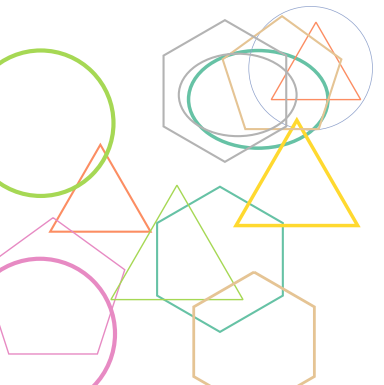[{"shape": "hexagon", "thickness": 1.5, "radius": 0.94, "center": [0.571, 0.326]}, {"shape": "oval", "thickness": 2.5, "radius": 0.91, "center": [0.671, 0.742]}, {"shape": "triangle", "thickness": 1, "radius": 0.67, "center": [0.821, 0.808]}, {"shape": "triangle", "thickness": 1.5, "radius": 0.75, "center": [0.261, 0.474]}, {"shape": "circle", "thickness": 0.5, "radius": 0.8, "center": [0.807, 0.823]}, {"shape": "pentagon", "thickness": 1, "radius": 0.98, "center": [0.138, 0.239]}, {"shape": "circle", "thickness": 3, "radius": 0.97, "center": [0.104, 0.133]}, {"shape": "triangle", "thickness": 1, "radius": 0.99, "center": [0.46, 0.321]}, {"shape": "circle", "thickness": 3, "radius": 0.94, "center": [0.106, 0.68]}, {"shape": "triangle", "thickness": 2.5, "radius": 0.91, "center": [0.771, 0.505]}, {"shape": "hexagon", "thickness": 2, "radius": 0.9, "center": [0.66, 0.112]}, {"shape": "pentagon", "thickness": 1.5, "radius": 0.81, "center": [0.733, 0.796]}, {"shape": "hexagon", "thickness": 1.5, "radius": 0.92, "center": [0.584, 0.764]}, {"shape": "oval", "thickness": 1.5, "radius": 0.76, "center": [0.617, 0.753]}]